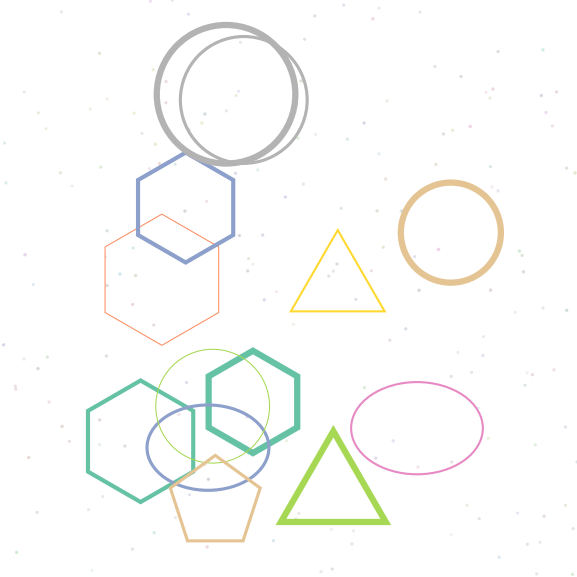[{"shape": "hexagon", "thickness": 3, "radius": 0.44, "center": [0.438, 0.303]}, {"shape": "hexagon", "thickness": 2, "radius": 0.53, "center": [0.243, 0.235]}, {"shape": "hexagon", "thickness": 0.5, "radius": 0.57, "center": [0.28, 0.515]}, {"shape": "oval", "thickness": 1.5, "radius": 0.53, "center": [0.36, 0.224]}, {"shape": "hexagon", "thickness": 2, "radius": 0.48, "center": [0.321, 0.64]}, {"shape": "oval", "thickness": 1, "radius": 0.57, "center": [0.722, 0.258]}, {"shape": "circle", "thickness": 0.5, "radius": 0.49, "center": [0.368, 0.296]}, {"shape": "triangle", "thickness": 3, "radius": 0.52, "center": [0.577, 0.148]}, {"shape": "triangle", "thickness": 1, "radius": 0.47, "center": [0.585, 0.507]}, {"shape": "circle", "thickness": 3, "radius": 0.43, "center": [0.781, 0.596]}, {"shape": "pentagon", "thickness": 1.5, "radius": 0.41, "center": [0.373, 0.129]}, {"shape": "circle", "thickness": 1.5, "radius": 0.55, "center": [0.422, 0.826]}, {"shape": "circle", "thickness": 3, "radius": 0.6, "center": [0.391, 0.836]}]